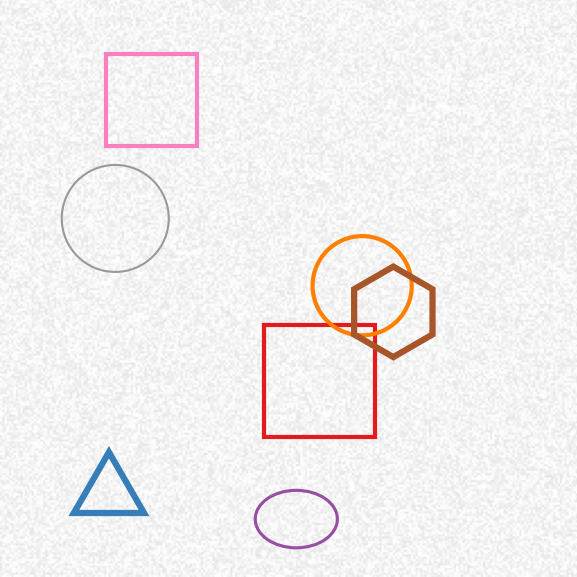[{"shape": "square", "thickness": 2, "radius": 0.48, "center": [0.553, 0.34]}, {"shape": "triangle", "thickness": 3, "radius": 0.35, "center": [0.189, 0.146]}, {"shape": "oval", "thickness": 1.5, "radius": 0.36, "center": [0.513, 0.1]}, {"shape": "circle", "thickness": 2, "radius": 0.43, "center": [0.627, 0.504]}, {"shape": "hexagon", "thickness": 3, "radius": 0.39, "center": [0.681, 0.459]}, {"shape": "square", "thickness": 2, "radius": 0.4, "center": [0.262, 0.826]}, {"shape": "circle", "thickness": 1, "radius": 0.46, "center": [0.2, 0.621]}]